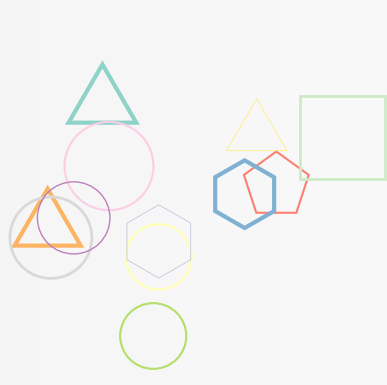[{"shape": "triangle", "thickness": 3, "radius": 0.5, "center": [0.264, 0.732]}, {"shape": "circle", "thickness": 1.5, "radius": 0.42, "center": [0.41, 0.333]}, {"shape": "hexagon", "thickness": 0.5, "radius": 0.48, "center": [0.41, 0.373]}, {"shape": "pentagon", "thickness": 1.5, "radius": 0.44, "center": [0.713, 0.519]}, {"shape": "hexagon", "thickness": 3, "radius": 0.44, "center": [0.631, 0.496]}, {"shape": "triangle", "thickness": 3, "radius": 0.49, "center": [0.123, 0.411]}, {"shape": "circle", "thickness": 1.5, "radius": 0.43, "center": [0.395, 0.127]}, {"shape": "circle", "thickness": 1.5, "radius": 0.57, "center": [0.281, 0.569]}, {"shape": "circle", "thickness": 2, "radius": 0.53, "center": [0.131, 0.383]}, {"shape": "circle", "thickness": 1, "radius": 0.47, "center": [0.19, 0.434]}, {"shape": "square", "thickness": 2, "radius": 0.54, "center": [0.884, 0.643]}, {"shape": "triangle", "thickness": 0.5, "radius": 0.45, "center": [0.662, 0.653]}]